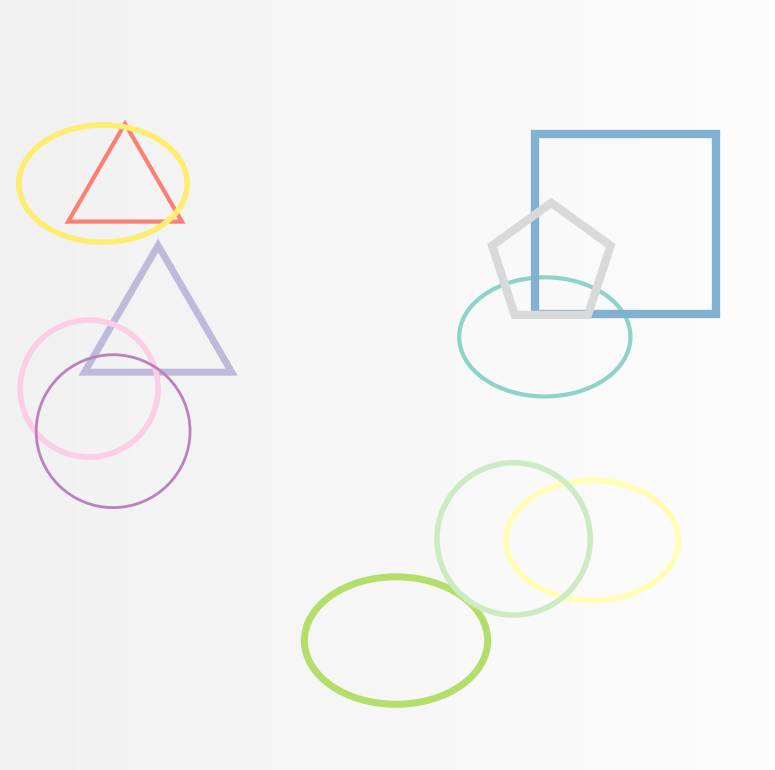[{"shape": "oval", "thickness": 1.5, "radius": 0.55, "center": [0.703, 0.562]}, {"shape": "oval", "thickness": 2, "radius": 0.56, "center": [0.764, 0.298]}, {"shape": "triangle", "thickness": 2.5, "radius": 0.55, "center": [0.204, 0.571]}, {"shape": "triangle", "thickness": 1.5, "radius": 0.42, "center": [0.161, 0.755]}, {"shape": "square", "thickness": 3, "radius": 0.58, "center": [0.807, 0.709]}, {"shape": "oval", "thickness": 2.5, "radius": 0.59, "center": [0.511, 0.168]}, {"shape": "circle", "thickness": 2, "radius": 0.44, "center": [0.115, 0.495]}, {"shape": "pentagon", "thickness": 3, "radius": 0.4, "center": [0.711, 0.656]}, {"shape": "circle", "thickness": 1, "radius": 0.5, "center": [0.146, 0.44]}, {"shape": "circle", "thickness": 2, "radius": 0.49, "center": [0.663, 0.3]}, {"shape": "oval", "thickness": 2, "radius": 0.54, "center": [0.133, 0.762]}]